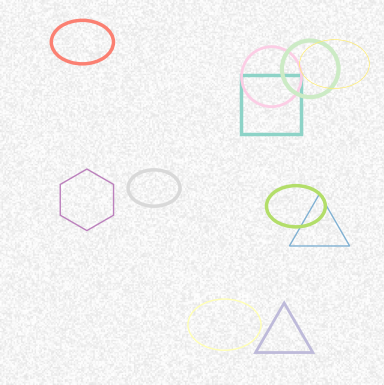[{"shape": "square", "thickness": 2.5, "radius": 0.39, "center": [0.704, 0.728]}, {"shape": "oval", "thickness": 1, "radius": 0.47, "center": [0.583, 0.157]}, {"shape": "triangle", "thickness": 2, "radius": 0.43, "center": [0.738, 0.127]}, {"shape": "oval", "thickness": 2.5, "radius": 0.4, "center": [0.214, 0.891]}, {"shape": "triangle", "thickness": 1, "radius": 0.45, "center": [0.83, 0.406]}, {"shape": "oval", "thickness": 2.5, "radius": 0.38, "center": [0.769, 0.464]}, {"shape": "circle", "thickness": 2, "radius": 0.39, "center": [0.705, 0.801]}, {"shape": "oval", "thickness": 2.5, "radius": 0.34, "center": [0.4, 0.512]}, {"shape": "hexagon", "thickness": 1, "radius": 0.4, "center": [0.226, 0.481]}, {"shape": "circle", "thickness": 3, "radius": 0.37, "center": [0.806, 0.821]}, {"shape": "oval", "thickness": 0.5, "radius": 0.45, "center": [0.869, 0.834]}]